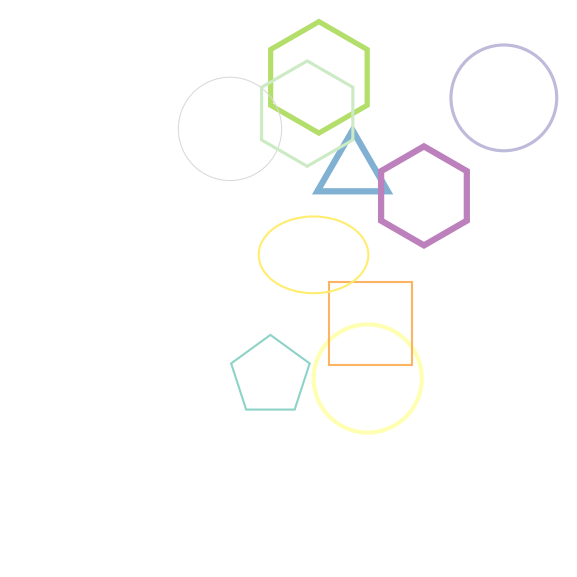[{"shape": "pentagon", "thickness": 1, "radius": 0.36, "center": [0.468, 0.348]}, {"shape": "circle", "thickness": 2, "radius": 0.47, "center": [0.637, 0.344]}, {"shape": "circle", "thickness": 1.5, "radius": 0.46, "center": [0.872, 0.83]}, {"shape": "triangle", "thickness": 3, "radius": 0.35, "center": [0.611, 0.703]}, {"shape": "square", "thickness": 1, "radius": 0.36, "center": [0.642, 0.438]}, {"shape": "hexagon", "thickness": 2.5, "radius": 0.48, "center": [0.552, 0.865]}, {"shape": "circle", "thickness": 0.5, "radius": 0.45, "center": [0.398, 0.776]}, {"shape": "hexagon", "thickness": 3, "radius": 0.43, "center": [0.734, 0.66]}, {"shape": "hexagon", "thickness": 1.5, "radius": 0.46, "center": [0.532, 0.802]}, {"shape": "oval", "thickness": 1, "radius": 0.47, "center": [0.543, 0.558]}]